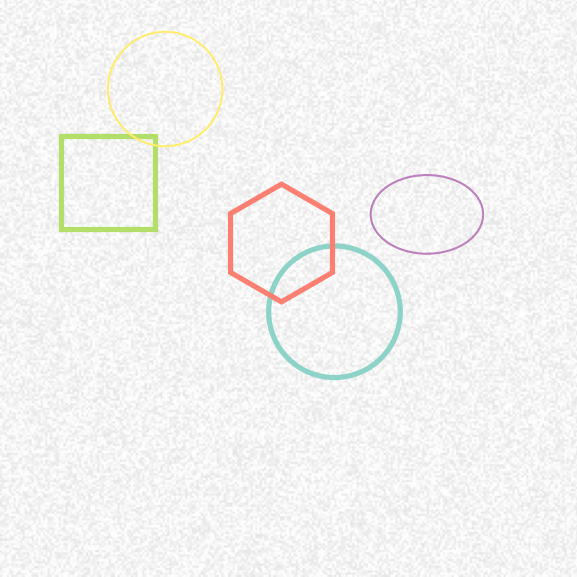[{"shape": "circle", "thickness": 2.5, "radius": 0.57, "center": [0.579, 0.459]}, {"shape": "hexagon", "thickness": 2.5, "radius": 0.51, "center": [0.487, 0.578]}, {"shape": "square", "thickness": 2.5, "radius": 0.41, "center": [0.187, 0.683]}, {"shape": "oval", "thickness": 1, "radius": 0.49, "center": [0.739, 0.628]}, {"shape": "circle", "thickness": 1, "radius": 0.5, "center": [0.286, 0.845]}]